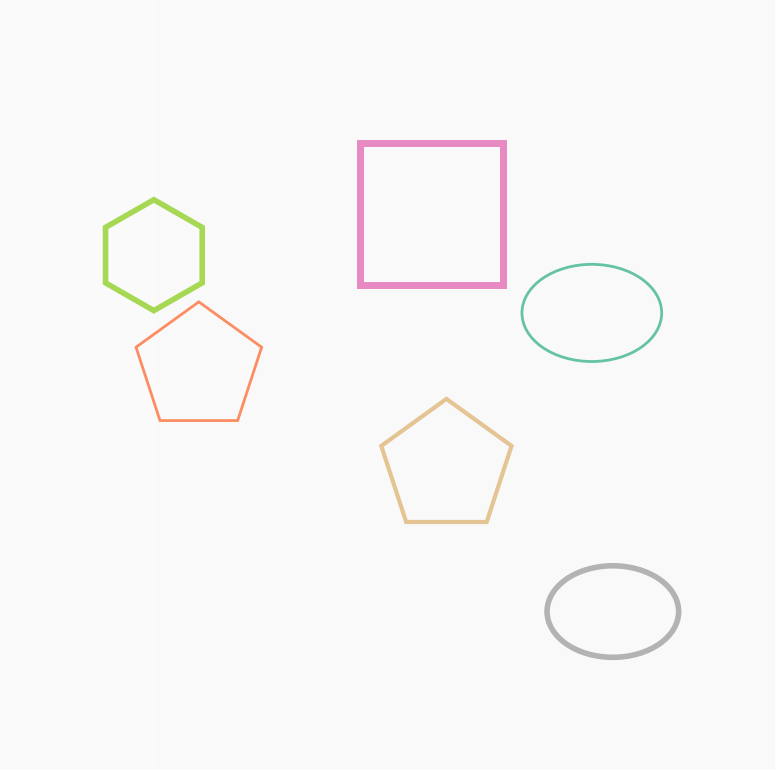[{"shape": "oval", "thickness": 1, "radius": 0.45, "center": [0.764, 0.594]}, {"shape": "pentagon", "thickness": 1, "radius": 0.43, "center": [0.257, 0.523]}, {"shape": "square", "thickness": 2.5, "radius": 0.46, "center": [0.557, 0.722]}, {"shape": "hexagon", "thickness": 2, "radius": 0.36, "center": [0.199, 0.669]}, {"shape": "pentagon", "thickness": 1.5, "radius": 0.44, "center": [0.576, 0.394]}, {"shape": "oval", "thickness": 2, "radius": 0.42, "center": [0.791, 0.206]}]